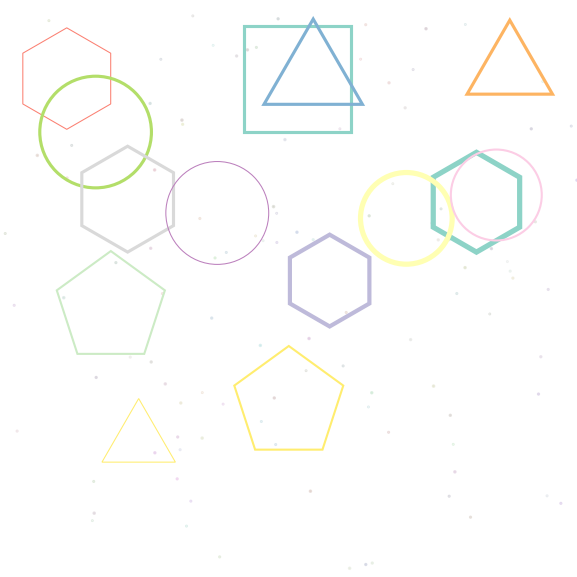[{"shape": "square", "thickness": 1.5, "radius": 0.46, "center": [0.515, 0.863]}, {"shape": "hexagon", "thickness": 2.5, "radius": 0.43, "center": [0.825, 0.649]}, {"shape": "circle", "thickness": 2.5, "radius": 0.4, "center": [0.704, 0.621]}, {"shape": "hexagon", "thickness": 2, "radius": 0.4, "center": [0.571, 0.513]}, {"shape": "hexagon", "thickness": 0.5, "radius": 0.44, "center": [0.116, 0.863]}, {"shape": "triangle", "thickness": 1.5, "radius": 0.49, "center": [0.542, 0.868]}, {"shape": "triangle", "thickness": 1.5, "radius": 0.43, "center": [0.883, 0.879]}, {"shape": "circle", "thickness": 1.5, "radius": 0.48, "center": [0.166, 0.77]}, {"shape": "circle", "thickness": 1, "radius": 0.39, "center": [0.859, 0.661]}, {"shape": "hexagon", "thickness": 1.5, "radius": 0.46, "center": [0.221, 0.654]}, {"shape": "circle", "thickness": 0.5, "radius": 0.45, "center": [0.376, 0.63]}, {"shape": "pentagon", "thickness": 1, "radius": 0.49, "center": [0.192, 0.466]}, {"shape": "pentagon", "thickness": 1, "radius": 0.5, "center": [0.5, 0.301]}, {"shape": "triangle", "thickness": 0.5, "radius": 0.37, "center": [0.24, 0.236]}]